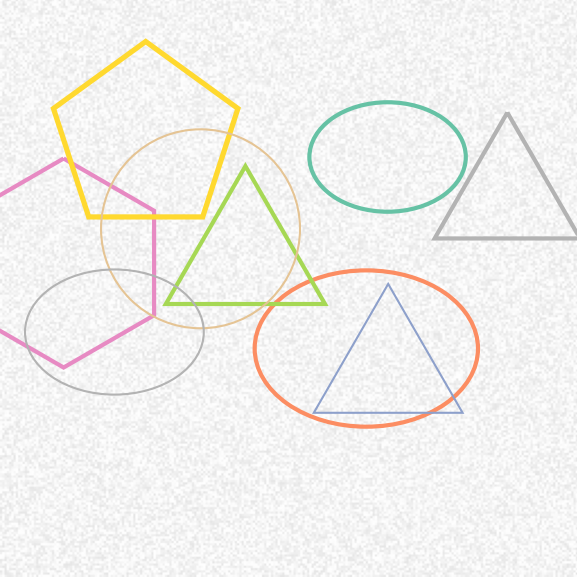[{"shape": "oval", "thickness": 2, "radius": 0.68, "center": [0.671, 0.727]}, {"shape": "oval", "thickness": 2, "radius": 0.97, "center": [0.634, 0.396]}, {"shape": "triangle", "thickness": 1, "radius": 0.74, "center": [0.672, 0.359]}, {"shape": "hexagon", "thickness": 2, "radius": 0.9, "center": [0.11, 0.544]}, {"shape": "triangle", "thickness": 2, "radius": 0.8, "center": [0.425, 0.552]}, {"shape": "pentagon", "thickness": 2.5, "radius": 0.84, "center": [0.252, 0.759]}, {"shape": "circle", "thickness": 1, "radius": 0.86, "center": [0.347, 0.603]}, {"shape": "oval", "thickness": 1, "radius": 0.77, "center": [0.198, 0.424]}, {"shape": "triangle", "thickness": 2, "radius": 0.73, "center": [0.879, 0.659]}]